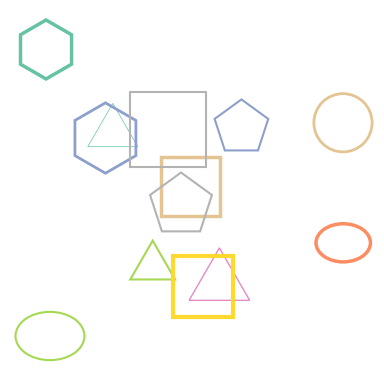[{"shape": "hexagon", "thickness": 2.5, "radius": 0.38, "center": [0.12, 0.871]}, {"shape": "triangle", "thickness": 0.5, "radius": 0.38, "center": [0.293, 0.656]}, {"shape": "oval", "thickness": 2.5, "radius": 0.35, "center": [0.892, 0.369]}, {"shape": "pentagon", "thickness": 1.5, "radius": 0.37, "center": [0.627, 0.669]}, {"shape": "hexagon", "thickness": 2, "radius": 0.46, "center": [0.274, 0.642]}, {"shape": "triangle", "thickness": 1, "radius": 0.45, "center": [0.57, 0.265]}, {"shape": "oval", "thickness": 1.5, "radius": 0.45, "center": [0.13, 0.127]}, {"shape": "triangle", "thickness": 1.5, "radius": 0.34, "center": [0.397, 0.308]}, {"shape": "square", "thickness": 3, "radius": 0.39, "center": [0.528, 0.256]}, {"shape": "circle", "thickness": 2, "radius": 0.38, "center": [0.891, 0.681]}, {"shape": "square", "thickness": 2.5, "radius": 0.39, "center": [0.494, 0.516]}, {"shape": "pentagon", "thickness": 1.5, "radius": 0.42, "center": [0.47, 0.467]}, {"shape": "square", "thickness": 1.5, "radius": 0.49, "center": [0.437, 0.664]}]